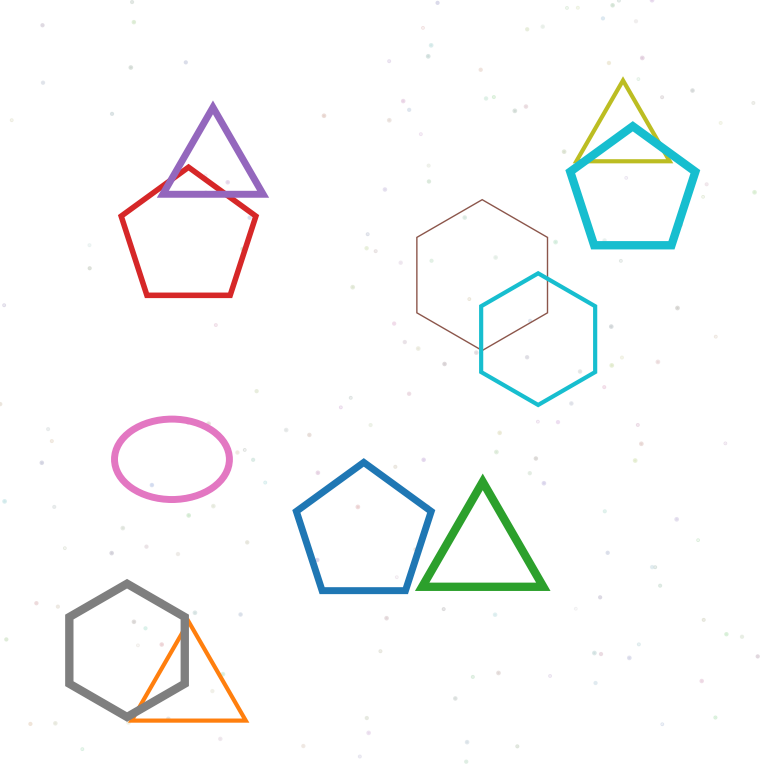[{"shape": "pentagon", "thickness": 2.5, "radius": 0.46, "center": [0.472, 0.307]}, {"shape": "triangle", "thickness": 1.5, "radius": 0.43, "center": [0.245, 0.107]}, {"shape": "triangle", "thickness": 3, "radius": 0.45, "center": [0.627, 0.283]}, {"shape": "pentagon", "thickness": 2, "radius": 0.46, "center": [0.245, 0.691]}, {"shape": "triangle", "thickness": 2.5, "radius": 0.38, "center": [0.277, 0.785]}, {"shape": "hexagon", "thickness": 0.5, "radius": 0.49, "center": [0.626, 0.643]}, {"shape": "oval", "thickness": 2.5, "radius": 0.37, "center": [0.223, 0.403]}, {"shape": "hexagon", "thickness": 3, "radius": 0.43, "center": [0.165, 0.155]}, {"shape": "triangle", "thickness": 1.5, "radius": 0.35, "center": [0.809, 0.826]}, {"shape": "pentagon", "thickness": 3, "radius": 0.43, "center": [0.822, 0.751]}, {"shape": "hexagon", "thickness": 1.5, "radius": 0.43, "center": [0.699, 0.56]}]